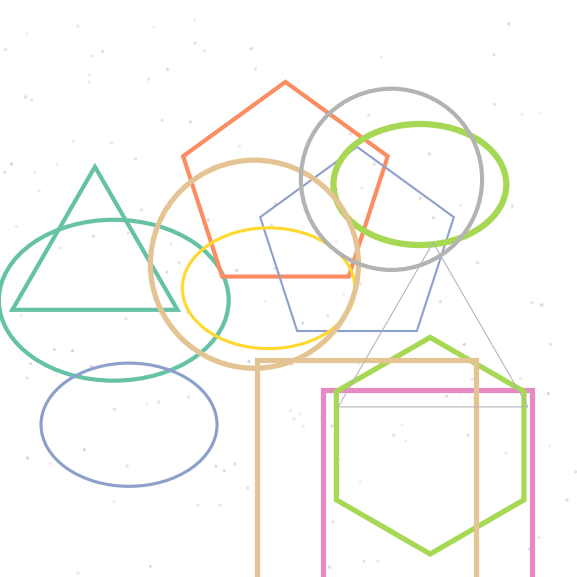[{"shape": "triangle", "thickness": 2, "radius": 0.83, "center": [0.164, 0.545]}, {"shape": "oval", "thickness": 2, "radius": 0.99, "center": [0.197, 0.479]}, {"shape": "pentagon", "thickness": 2, "radius": 0.93, "center": [0.494, 0.671]}, {"shape": "oval", "thickness": 1.5, "radius": 0.76, "center": [0.223, 0.264]}, {"shape": "pentagon", "thickness": 1, "radius": 0.88, "center": [0.618, 0.569]}, {"shape": "square", "thickness": 2.5, "radius": 0.91, "center": [0.74, 0.142]}, {"shape": "hexagon", "thickness": 2.5, "radius": 0.94, "center": [0.745, 0.227]}, {"shape": "oval", "thickness": 3, "radius": 0.75, "center": [0.727, 0.68]}, {"shape": "oval", "thickness": 1.5, "radius": 0.75, "center": [0.465, 0.5]}, {"shape": "circle", "thickness": 2.5, "radius": 0.9, "center": [0.441, 0.542]}, {"shape": "square", "thickness": 2.5, "radius": 0.95, "center": [0.635, 0.186]}, {"shape": "triangle", "thickness": 0.5, "radius": 0.95, "center": [0.75, 0.389]}, {"shape": "circle", "thickness": 2, "radius": 0.78, "center": [0.678, 0.689]}]